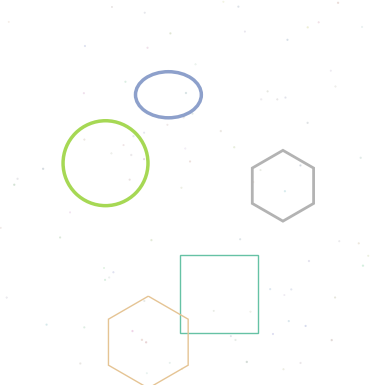[{"shape": "square", "thickness": 1, "radius": 0.51, "center": [0.568, 0.237]}, {"shape": "oval", "thickness": 2.5, "radius": 0.43, "center": [0.437, 0.754]}, {"shape": "circle", "thickness": 2.5, "radius": 0.55, "center": [0.274, 0.576]}, {"shape": "hexagon", "thickness": 1, "radius": 0.6, "center": [0.385, 0.111]}, {"shape": "hexagon", "thickness": 2, "radius": 0.46, "center": [0.735, 0.518]}]